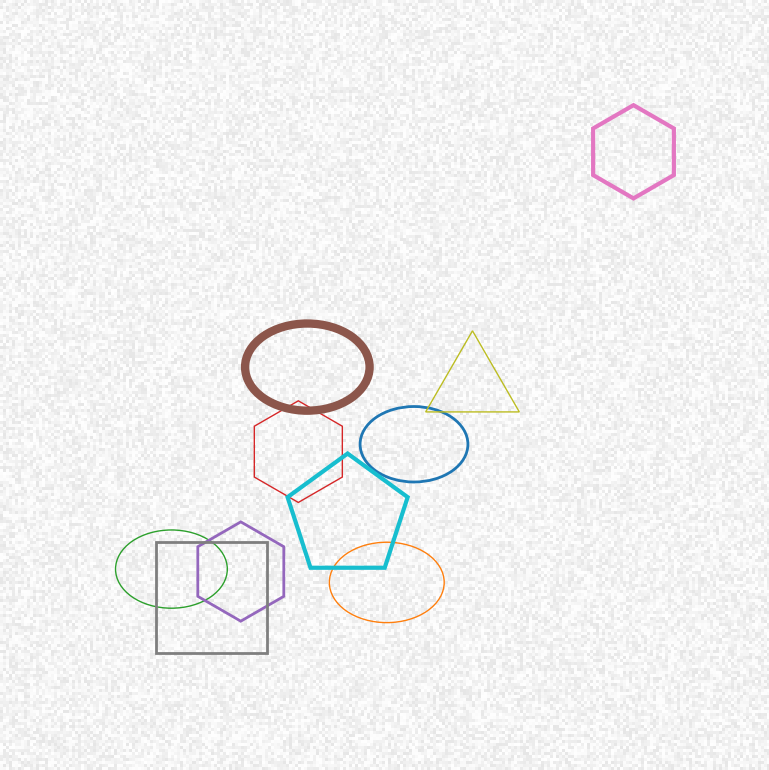[{"shape": "oval", "thickness": 1, "radius": 0.35, "center": [0.538, 0.423]}, {"shape": "oval", "thickness": 0.5, "radius": 0.37, "center": [0.502, 0.244]}, {"shape": "oval", "thickness": 0.5, "radius": 0.36, "center": [0.223, 0.261]}, {"shape": "hexagon", "thickness": 0.5, "radius": 0.33, "center": [0.387, 0.413]}, {"shape": "hexagon", "thickness": 1, "radius": 0.32, "center": [0.313, 0.258]}, {"shape": "oval", "thickness": 3, "radius": 0.4, "center": [0.399, 0.523]}, {"shape": "hexagon", "thickness": 1.5, "radius": 0.3, "center": [0.823, 0.803]}, {"shape": "square", "thickness": 1, "radius": 0.36, "center": [0.275, 0.224]}, {"shape": "triangle", "thickness": 0.5, "radius": 0.35, "center": [0.614, 0.5]}, {"shape": "pentagon", "thickness": 1.5, "radius": 0.41, "center": [0.451, 0.329]}]